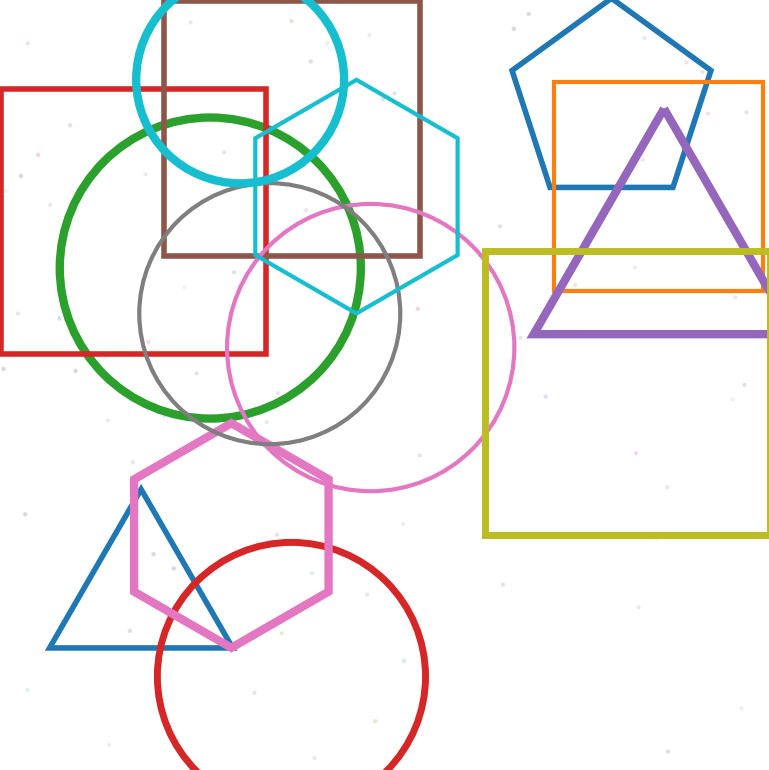[{"shape": "triangle", "thickness": 2, "radius": 0.69, "center": [0.183, 0.227]}, {"shape": "pentagon", "thickness": 2, "radius": 0.68, "center": [0.794, 0.866]}, {"shape": "square", "thickness": 1.5, "radius": 0.68, "center": [0.855, 0.758]}, {"shape": "circle", "thickness": 3, "radius": 0.98, "center": [0.273, 0.652]}, {"shape": "square", "thickness": 2, "radius": 0.86, "center": [0.174, 0.713]}, {"shape": "circle", "thickness": 2.5, "radius": 0.87, "center": [0.379, 0.121]}, {"shape": "triangle", "thickness": 3, "radius": 0.98, "center": [0.862, 0.664]}, {"shape": "square", "thickness": 2, "radius": 0.83, "center": [0.379, 0.833]}, {"shape": "circle", "thickness": 1.5, "radius": 0.93, "center": [0.481, 0.549]}, {"shape": "hexagon", "thickness": 3, "radius": 0.73, "center": [0.3, 0.305]}, {"shape": "circle", "thickness": 1.5, "radius": 0.85, "center": [0.35, 0.593]}, {"shape": "square", "thickness": 2.5, "radius": 0.92, "center": [0.815, 0.489]}, {"shape": "circle", "thickness": 3, "radius": 0.67, "center": [0.312, 0.897]}, {"shape": "hexagon", "thickness": 1.5, "radius": 0.76, "center": [0.463, 0.745]}]